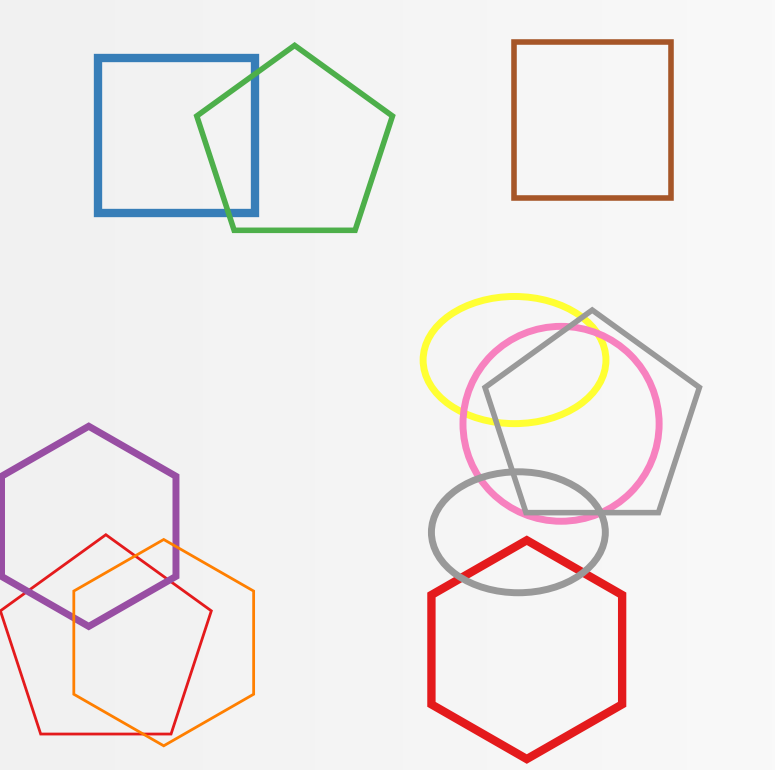[{"shape": "pentagon", "thickness": 1, "radius": 0.72, "center": [0.137, 0.162]}, {"shape": "hexagon", "thickness": 3, "radius": 0.71, "center": [0.68, 0.156]}, {"shape": "square", "thickness": 3, "radius": 0.5, "center": [0.228, 0.824]}, {"shape": "pentagon", "thickness": 2, "radius": 0.66, "center": [0.38, 0.808]}, {"shape": "hexagon", "thickness": 2.5, "radius": 0.65, "center": [0.115, 0.316]}, {"shape": "hexagon", "thickness": 1, "radius": 0.67, "center": [0.211, 0.165]}, {"shape": "oval", "thickness": 2.5, "radius": 0.59, "center": [0.664, 0.532]}, {"shape": "square", "thickness": 2, "radius": 0.51, "center": [0.765, 0.844]}, {"shape": "circle", "thickness": 2.5, "radius": 0.63, "center": [0.724, 0.45]}, {"shape": "pentagon", "thickness": 2, "radius": 0.73, "center": [0.764, 0.452]}, {"shape": "oval", "thickness": 2.5, "radius": 0.56, "center": [0.669, 0.309]}]